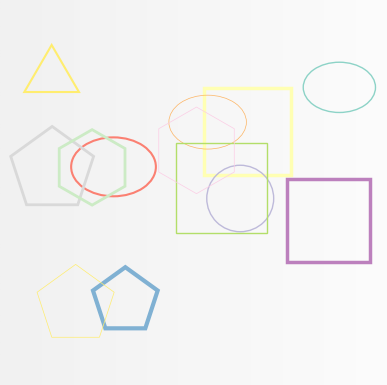[{"shape": "oval", "thickness": 1, "radius": 0.47, "center": [0.876, 0.773]}, {"shape": "square", "thickness": 2.5, "radius": 0.56, "center": [0.638, 0.659]}, {"shape": "circle", "thickness": 1, "radius": 0.43, "center": [0.62, 0.484]}, {"shape": "oval", "thickness": 1.5, "radius": 0.55, "center": [0.293, 0.567]}, {"shape": "pentagon", "thickness": 3, "radius": 0.44, "center": [0.323, 0.218]}, {"shape": "oval", "thickness": 0.5, "radius": 0.5, "center": [0.536, 0.683]}, {"shape": "square", "thickness": 1, "radius": 0.58, "center": [0.571, 0.513]}, {"shape": "hexagon", "thickness": 0.5, "radius": 0.56, "center": [0.507, 0.609]}, {"shape": "pentagon", "thickness": 2, "radius": 0.56, "center": [0.135, 0.559]}, {"shape": "square", "thickness": 2.5, "radius": 0.54, "center": [0.848, 0.428]}, {"shape": "hexagon", "thickness": 2, "radius": 0.49, "center": [0.238, 0.565]}, {"shape": "triangle", "thickness": 1.5, "radius": 0.41, "center": [0.133, 0.802]}, {"shape": "pentagon", "thickness": 0.5, "radius": 0.52, "center": [0.195, 0.209]}]